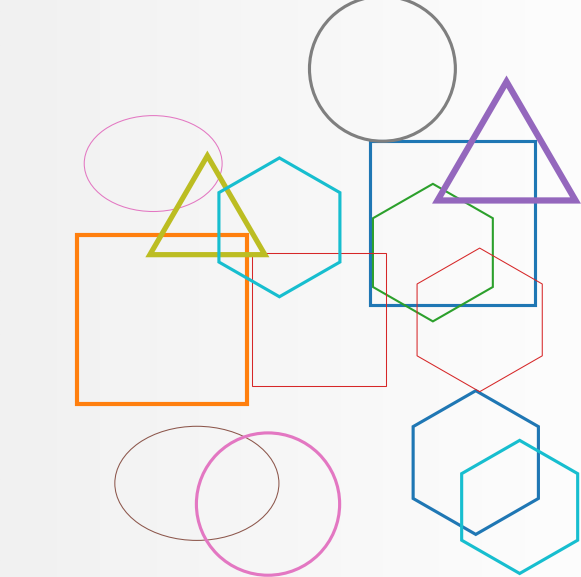[{"shape": "square", "thickness": 1.5, "radius": 0.71, "center": [0.778, 0.613]}, {"shape": "hexagon", "thickness": 1.5, "radius": 0.62, "center": [0.819, 0.198]}, {"shape": "square", "thickness": 2, "radius": 0.73, "center": [0.279, 0.446]}, {"shape": "hexagon", "thickness": 1, "radius": 0.6, "center": [0.745, 0.562]}, {"shape": "square", "thickness": 0.5, "radius": 0.58, "center": [0.55, 0.446]}, {"shape": "hexagon", "thickness": 0.5, "radius": 0.62, "center": [0.825, 0.445]}, {"shape": "triangle", "thickness": 3, "radius": 0.69, "center": [0.871, 0.721]}, {"shape": "oval", "thickness": 0.5, "radius": 0.71, "center": [0.339, 0.162]}, {"shape": "oval", "thickness": 0.5, "radius": 0.59, "center": [0.264, 0.716]}, {"shape": "circle", "thickness": 1.5, "radius": 0.62, "center": [0.461, 0.126]}, {"shape": "circle", "thickness": 1.5, "radius": 0.63, "center": [0.658, 0.88]}, {"shape": "triangle", "thickness": 2.5, "radius": 0.57, "center": [0.357, 0.615]}, {"shape": "hexagon", "thickness": 1.5, "radius": 0.6, "center": [0.481, 0.605]}, {"shape": "hexagon", "thickness": 1.5, "radius": 0.58, "center": [0.894, 0.121]}]